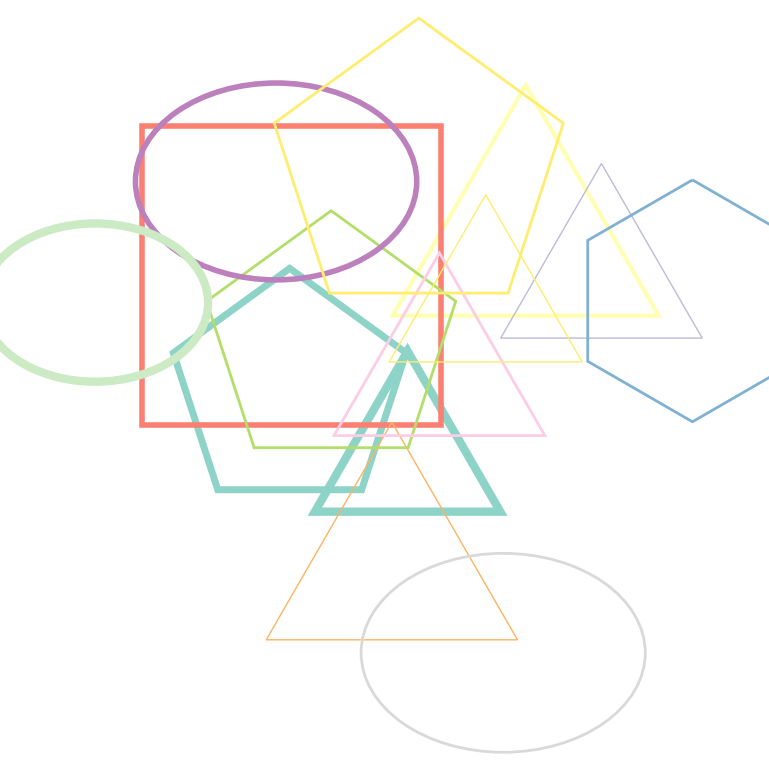[{"shape": "triangle", "thickness": 3, "radius": 0.7, "center": [0.529, 0.405]}, {"shape": "pentagon", "thickness": 2.5, "radius": 0.79, "center": [0.376, 0.493]}, {"shape": "triangle", "thickness": 1.5, "radius": 1.0, "center": [0.683, 0.69]}, {"shape": "triangle", "thickness": 0.5, "radius": 0.76, "center": [0.781, 0.636]}, {"shape": "square", "thickness": 2, "radius": 0.97, "center": [0.378, 0.642]}, {"shape": "hexagon", "thickness": 1, "radius": 0.79, "center": [0.899, 0.609]}, {"shape": "triangle", "thickness": 0.5, "radius": 0.94, "center": [0.509, 0.263]}, {"shape": "pentagon", "thickness": 1, "radius": 0.85, "center": [0.43, 0.556]}, {"shape": "triangle", "thickness": 1, "radius": 0.79, "center": [0.571, 0.513]}, {"shape": "oval", "thickness": 1, "radius": 0.92, "center": [0.653, 0.152]}, {"shape": "oval", "thickness": 2, "radius": 0.91, "center": [0.359, 0.764]}, {"shape": "oval", "thickness": 3, "radius": 0.73, "center": [0.123, 0.607]}, {"shape": "triangle", "thickness": 0.5, "radius": 0.72, "center": [0.631, 0.602]}, {"shape": "pentagon", "thickness": 1, "radius": 0.99, "center": [0.544, 0.779]}]